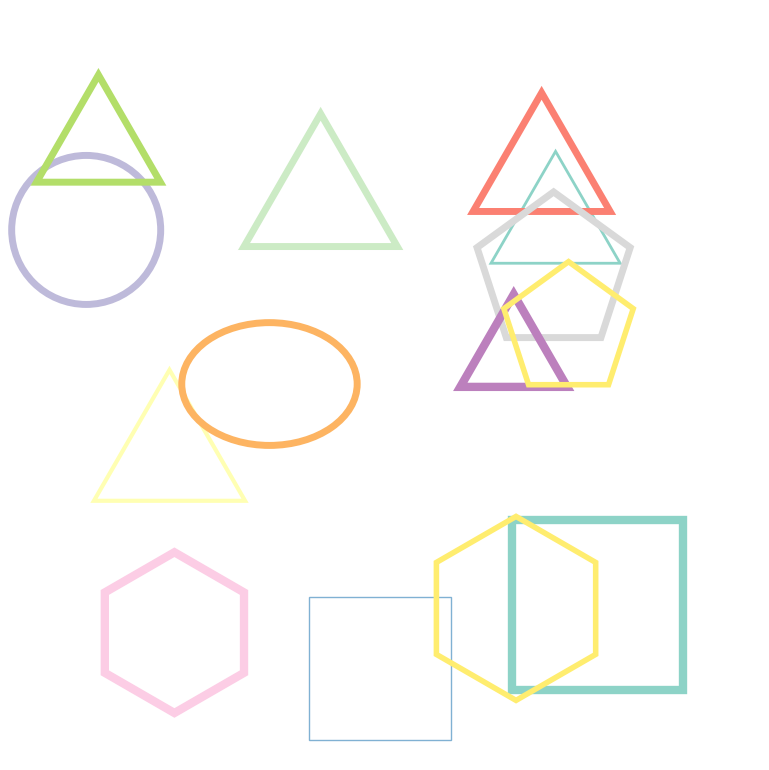[{"shape": "triangle", "thickness": 1, "radius": 0.48, "center": [0.722, 0.707]}, {"shape": "square", "thickness": 3, "radius": 0.55, "center": [0.776, 0.214]}, {"shape": "triangle", "thickness": 1.5, "radius": 0.57, "center": [0.22, 0.406]}, {"shape": "circle", "thickness": 2.5, "radius": 0.48, "center": [0.112, 0.701]}, {"shape": "triangle", "thickness": 2.5, "radius": 0.51, "center": [0.703, 0.777]}, {"shape": "square", "thickness": 0.5, "radius": 0.46, "center": [0.493, 0.132]}, {"shape": "oval", "thickness": 2.5, "radius": 0.57, "center": [0.35, 0.501]}, {"shape": "triangle", "thickness": 2.5, "radius": 0.46, "center": [0.128, 0.81]}, {"shape": "hexagon", "thickness": 3, "radius": 0.52, "center": [0.227, 0.178]}, {"shape": "pentagon", "thickness": 2.5, "radius": 0.52, "center": [0.719, 0.646]}, {"shape": "triangle", "thickness": 3, "radius": 0.4, "center": [0.667, 0.538]}, {"shape": "triangle", "thickness": 2.5, "radius": 0.57, "center": [0.416, 0.737]}, {"shape": "hexagon", "thickness": 2, "radius": 0.6, "center": [0.67, 0.21]}, {"shape": "pentagon", "thickness": 2, "radius": 0.44, "center": [0.738, 0.572]}]